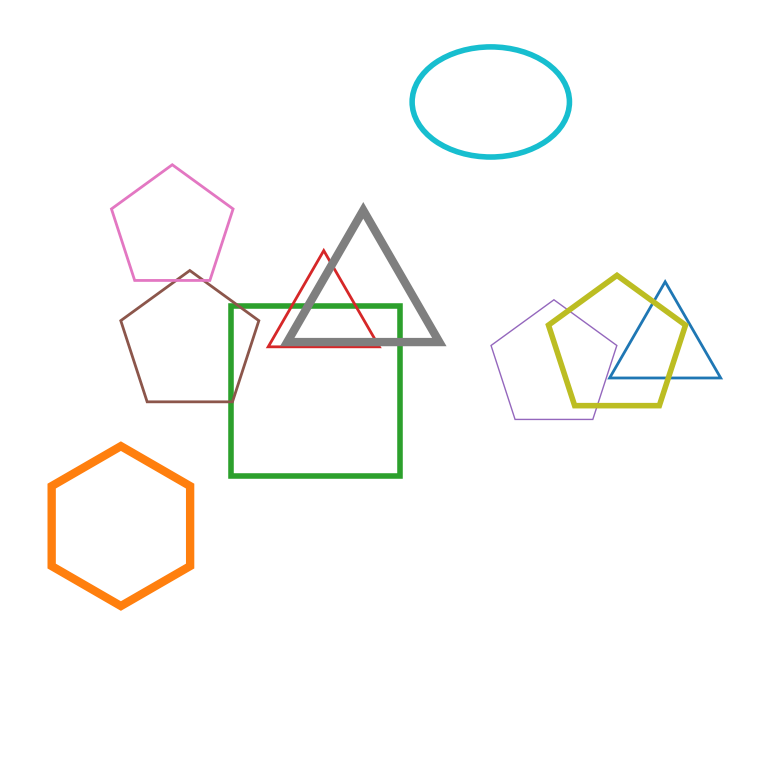[{"shape": "triangle", "thickness": 1, "radius": 0.42, "center": [0.864, 0.551]}, {"shape": "hexagon", "thickness": 3, "radius": 0.52, "center": [0.157, 0.317]}, {"shape": "square", "thickness": 2, "radius": 0.55, "center": [0.41, 0.492]}, {"shape": "triangle", "thickness": 1, "radius": 0.42, "center": [0.42, 0.591]}, {"shape": "pentagon", "thickness": 0.5, "radius": 0.43, "center": [0.719, 0.525]}, {"shape": "pentagon", "thickness": 1, "radius": 0.47, "center": [0.247, 0.554]}, {"shape": "pentagon", "thickness": 1, "radius": 0.42, "center": [0.224, 0.703]}, {"shape": "triangle", "thickness": 3, "radius": 0.57, "center": [0.472, 0.613]}, {"shape": "pentagon", "thickness": 2, "radius": 0.47, "center": [0.801, 0.549]}, {"shape": "oval", "thickness": 2, "radius": 0.51, "center": [0.637, 0.868]}]